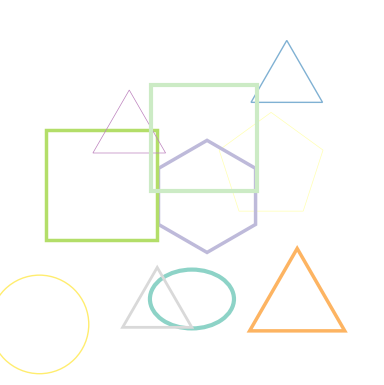[{"shape": "oval", "thickness": 3, "radius": 0.55, "center": [0.499, 0.223]}, {"shape": "pentagon", "thickness": 0.5, "radius": 0.71, "center": [0.704, 0.566]}, {"shape": "hexagon", "thickness": 2.5, "radius": 0.73, "center": [0.538, 0.49]}, {"shape": "triangle", "thickness": 1, "radius": 0.54, "center": [0.745, 0.788]}, {"shape": "triangle", "thickness": 2.5, "radius": 0.71, "center": [0.772, 0.212]}, {"shape": "square", "thickness": 2.5, "radius": 0.72, "center": [0.264, 0.521]}, {"shape": "triangle", "thickness": 2, "radius": 0.52, "center": [0.408, 0.202]}, {"shape": "triangle", "thickness": 0.5, "radius": 0.55, "center": [0.336, 0.657]}, {"shape": "square", "thickness": 3, "radius": 0.69, "center": [0.529, 0.641]}, {"shape": "circle", "thickness": 1, "radius": 0.64, "center": [0.103, 0.157]}]